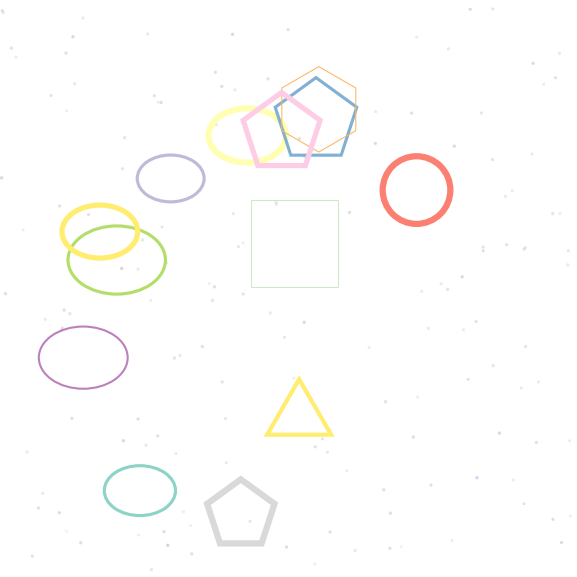[{"shape": "oval", "thickness": 1.5, "radius": 0.31, "center": [0.242, 0.15]}, {"shape": "oval", "thickness": 3, "radius": 0.34, "center": [0.428, 0.765]}, {"shape": "oval", "thickness": 1.5, "radius": 0.29, "center": [0.296, 0.69]}, {"shape": "circle", "thickness": 3, "radius": 0.29, "center": [0.721, 0.67]}, {"shape": "pentagon", "thickness": 1.5, "radius": 0.37, "center": [0.547, 0.79]}, {"shape": "hexagon", "thickness": 0.5, "radius": 0.37, "center": [0.552, 0.81]}, {"shape": "oval", "thickness": 1.5, "radius": 0.42, "center": [0.202, 0.549]}, {"shape": "pentagon", "thickness": 2.5, "radius": 0.35, "center": [0.488, 0.769]}, {"shape": "pentagon", "thickness": 3, "radius": 0.31, "center": [0.417, 0.108]}, {"shape": "oval", "thickness": 1, "radius": 0.38, "center": [0.144, 0.38]}, {"shape": "square", "thickness": 0.5, "radius": 0.38, "center": [0.51, 0.578]}, {"shape": "oval", "thickness": 2.5, "radius": 0.33, "center": [0.173, 0.598]}, {"shape": "triangle", "thickness": 2, "radius": 0.32, "center": [0.518, 0.278]}]